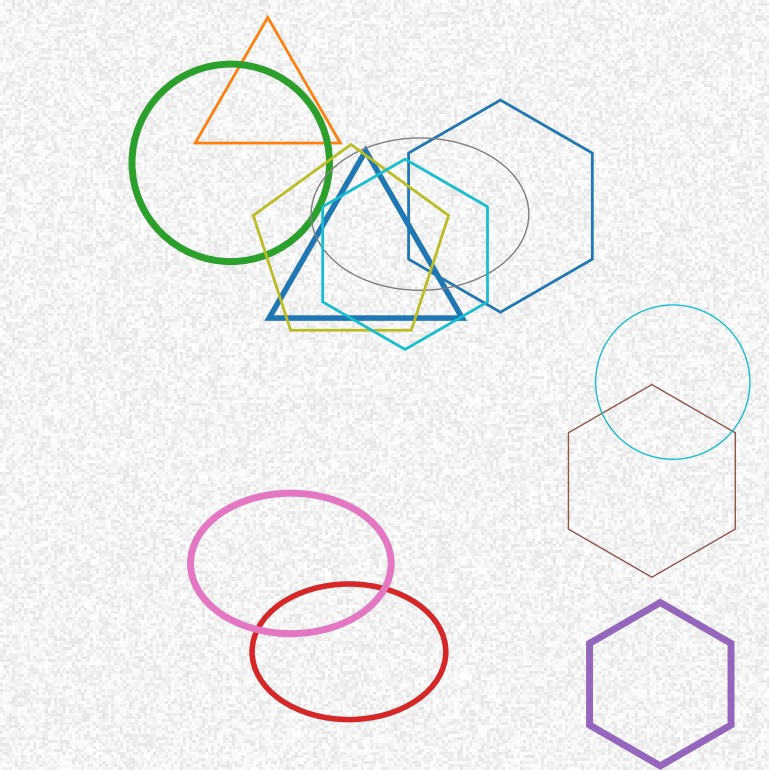[{"shape": "triangle", "thickness": 2, "radius": 0.72, "center": [0.475, 0.659]}, {"shape": "hexagon", "thickness": 1, "radius": 0.69, "center": [0.65, 0.732]}, {"shape": "triangle", "thickness": 1, "radius": 0.54, "center": [0.348, 0.869]}, {"shape": "circle", "thickness": 2.5, "radius": 0.64, "center": [0.3, 0.789]}, {"shape": "oval", "thickness": 2, "radius": 0.63, "center": [0.453, 0.154]}, {"shape": "hexagon", "thickness": 2.5, "radius": 0.53, "center": [0.858, 0.111]}, {"shape": "hexagon", "thickness": 0.5, "radius": 0.63, "center": [0.847, 0.375]}, {"shape": "oval", "thickness": 2.5, "radius": 0.65, "center": [0.378, 0.268]}, {"shape": "oval", "thickness": 0.5, "radius": 0.71, "center": [0.545, 0.722]}, {"shape": "pentagon", "thickness": 1, "radius": 0.67, "center": [0.456, 0.679]}, {"shape": "circle", "thickness": 0.5, "radius": 0.5, "center": [0.874, 0.504]}, {"shape": "hexagon", "thickness": 1, "radius": 0.62, "center": [0.526, 0.67]}]